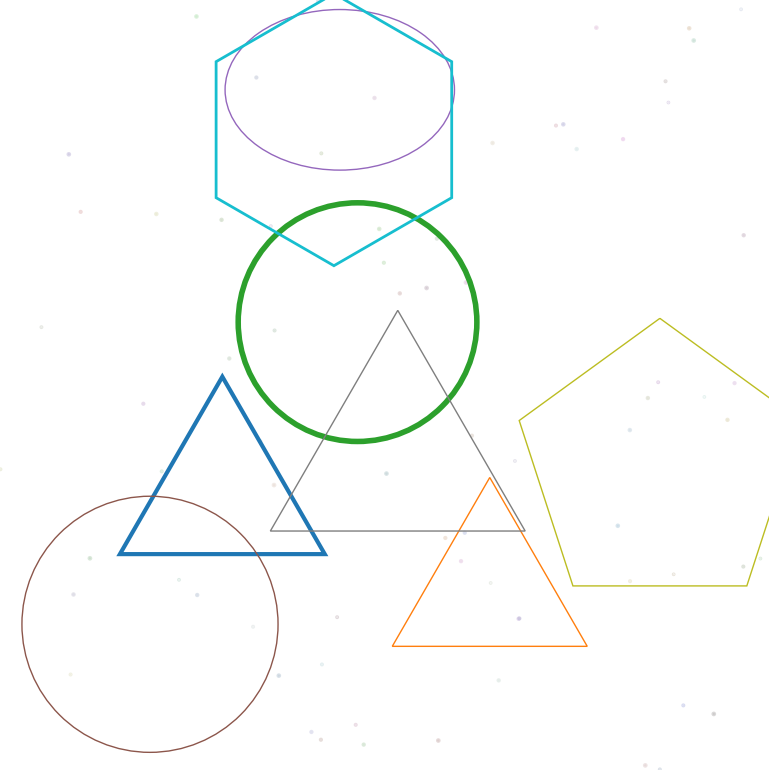[{"shape": "triangle", "thickness": 1.5, "radius": 0.77, "center": [0.289, 0.357]}, {"shape": "triangle", "thickness": 0.5, "radius": 0.73, "center": [0.636, 0.234]}, {"shape": "circle", "thickness": 2, "radius": 0.77, "center": [0.464, 0.582]}, {"shape": "oval", "thickness": 0.5, "radius": 0.74, "center": [0.441, 0.883]}, {"shape": "circle", "thickness": 0.5, "radius": 0.83, "center": [0.195, 0.189]}, {"shape": "triangle", "thickness": 0.5, "radius": 0.96, "center": [0.517, 0.406]}, {"shape": "pentagon", "thickness": 0.5, "radius": 0.96, "center": [0.857, 0.394]}, {"shape": "hexagon", "thickness": 1, "radius": 0.88, "center": [0.434, 0.832]}]